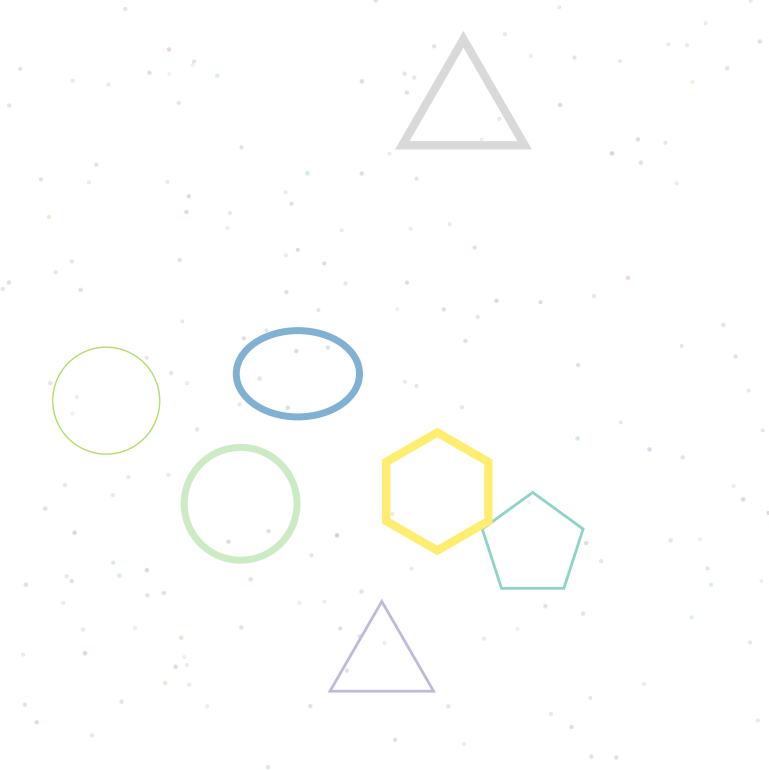[{"shape": "pentagon", "thickness": 1, "radius": 0.34, "center": [0.692, 0.292]}, {"shape": "triangle", "thickness": 1, "radius": 0.39, "center": [0.496, 0.141]}, {"shape": "oval", "thickness": 2.5, "radius": 0.4, "center": [0.387, 0.515]}, {"shape": "circle", "thickness": 0.5, "radius": 0.35, "center": [0.138, 0.48]}, {"shape": "triangle", "thickness": 3, "radius": 0.46, "center": [0.602, 0.857]}, {"shape": "circle", "thickness": 2.5, "radius": 0.37, "center": [0.312, 0.346]}, {"shape": "hexagon", "thickness": 3, "radius": 0.38, "center": [0.568, 0.362]}]